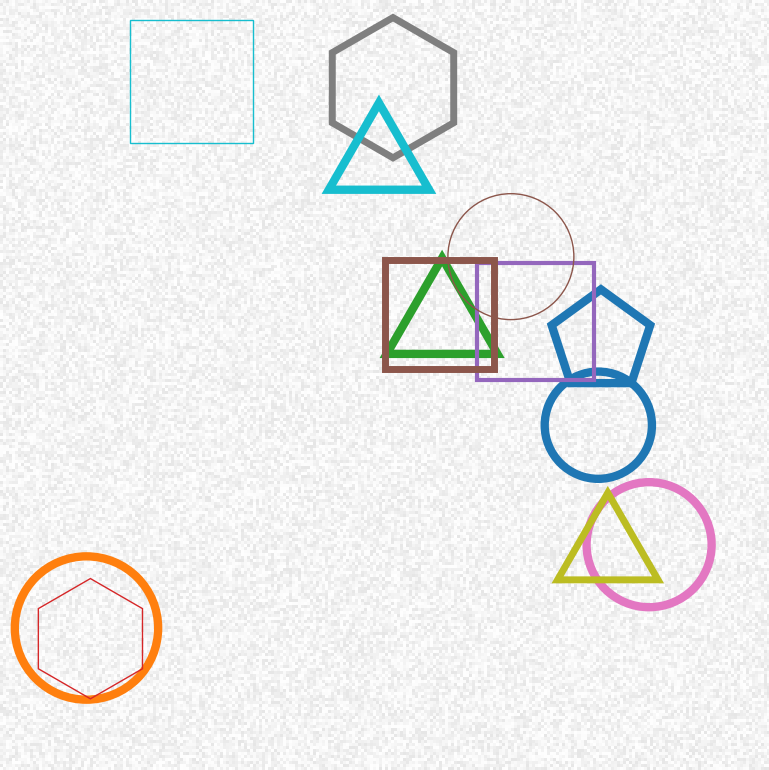[{"shape": "pentagon", "thickness": 3, "radius": 0.34, "center": [0.78, 0.557]}, {"shape": "circle", "thickness": 3, "radius": 0.35, "center": [0.777, 0.448]}, {"shape": "circle", "thickness": 3, "radius": 0.47, "center": [0.112, 0.184]}, {"shape": "triangle", "thickness": 3, "radius": 0.41, "center": [0.574, 0.582]}, {"shape": "hexagon", "thickness": 0.5, "radius": 0.39, "center": [0.117, 0.171]}, {"shape": "square", "thickness": 1.5, "radius": 0.38, "center": [0.695, 0.582]}, {"shape": "circle", "thickness": 0.5, "radius": 0.41, "center": [0.663, 0.667]}, {"shape": "square", "thickness": 2.5, "radius": 0.35, "center": [0.571, 0.592]}, {"shape": "circle", "thickness": 3, "radius": 0.41, "center": [0.843, 0.293]}, {"shape": "hexagon", "thickness": 2.5, "radius": 0.46, "center": [0.51, 0.886]}, {"shape": "triangle", "thickness": 2.5, "radius": 0.38, "center": [0.789, 0.285]}, {"shape": "square", "thickness": 0.5, "radius": 0.4, "center": [0.249, 0.894]}, {"shape": "triangle", "thickness": 3, "radius": 0.38, "center": [0.492, 0.791]}]